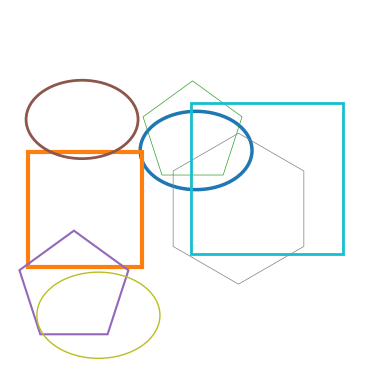[{"shape": "oval", "thickness": 2.5, "radius": 0.73, "center": [0.509, 0.609]}, {"shape": "square", "thickness": 3, "radius": 0.74, "center": [0.22, 0.457]}, {"shape": "pentagon", "thickness": 0.5, "radius": 0.68, "center": [0.5, 0.655]}, {"shape": "pentagon", "thickness": 1.5, "radius": 0.74, "center": [0.192, 0.252]}, {"shape": "oval", "thickness": 2, "radius": 0.73, "center": [0.213, 0.69]}, {"shape": "hexagon", "thickness": 0.5, "radius": 0.98, "center": [0.619, 0.458]}, {"shape": "oval", "thickness": 1, "radius": 0.8, "center": [0.256, 0.181]}, {"shape": "square", "thickness": 2, "radius": 0.98, "center": [0.694, 0.536]}]